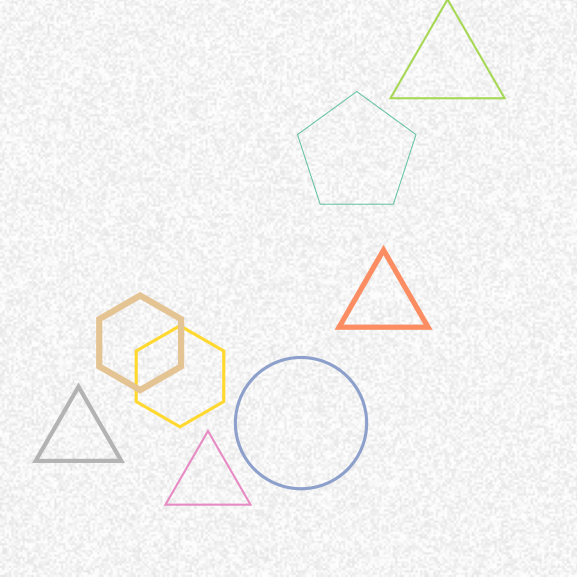[{"shape": "pentagon", "thickness": 0.5, "radius": 0.54, "center": [0.618, 0.733]}, {"shape": "triangle", "thickness": 2.5, "radius": 0.45, "center": [0.664, 0.477]}, {"shape": "circle", "thickness": 1.5, "radius": 0.57, "center": [0.521, 0.266]}, {"shape": "triangle", "thickness": 1, "radius": 0.43, "center": [0.36, 0.168]}, {"shape": "triangle", "thickness": 1, "radius": 0.57, "center": [0.775, 0.886]}, {"shape": "hexagon", "thickness": 1.5, "radius": 0.44, "center": [0.312, 0.348]}, {"shape": "hexagon", "thickness": 3, "radius": 0.41, "center": [0.243, 0.406]}, {"shape": "triangle", "thickness": 2, "radius": 0.43, "center": [0.136, 0.244]}]